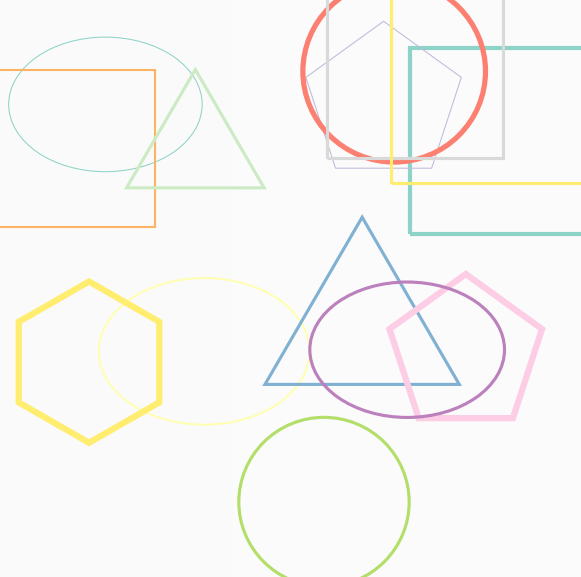[{"shape": "oval", "thickness": 0.5, "radius": 0.83, "center": [0.181, 0.818]}, {"shape": "square", "thickness": 2, "radius": 0.81, "center": [0.866, 0.755]}, {"shape": "oval", "thickness": 1, "radius": 0.91, "center": [0.351, 0.391]}, {"shape": "pentagon", "thickness": 0.5, "radius": 0.7, "center": [0.66, 0.822]}, {"shape": "circle", "thickness": 2.5, "radius": 0.79, "center": [0.678, 0.876]}, {"shape": "triangle", "thickness": 1.5, "radius": 0.97, "center": [0.623, 0.43]}, {"shape": "square", "thickness": 1, "radius": 0.68, "center": [0.131, 0.743]}, {"shape": "circle", "thickness": 1.5, "radius": 0.73, "center": [0.557, 0.13]}, {"shape": "pentagon", "thickness": 3, "radius": 0.69, "center": [0.801, 0.387]}, {"shape": "square", "thickness": 1.5, "radius": 0.76, "center": [0.714, 0.877]}, {"shape": "oval", "thickness": 1.5, "radius": 0.84, "center": [0.701, 0.394]}, {"shape": "triangle", "thickness": 1.5, "radius": 0.68, "center": [0.336, 0.742]}, {"shape": "hexagon", "thickness": 3, "radius": 0.7, "center": [0.153, 0.372]}, {"shape": "square", "thickness": 1.5, "radius": 0.91, "center": [0.854, 0.864]}]